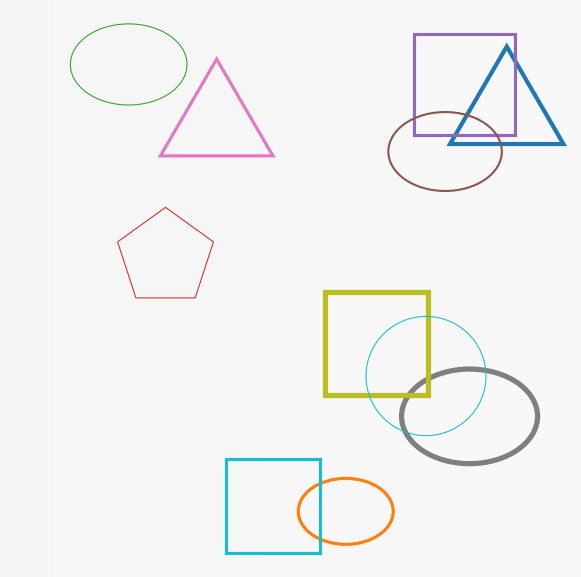[{"shape": "triangle", "thickness": 2, "radius": 0.56, "center": [0.872, 0.806]}, {"shape": "oval", "thickness": 1.5, "radius": 0.41, "center": [0.595, 0.114]}, {"shape": "oval", "thickness": 0.5, "radius": 0.5, "center": [0.221, 0.888]}, {"shape": "pentagon", "thickness": 0.5, "radius": 0.43, "center": [0.285, 0.553]}, {"shape": "square", "thickness": 1.5, "radius": 0.44, "center": [0.799, 0.852]}, {"shape": "oval", "thickness": 1, "radius": 0.49, "center": [0.766, 0.737]}, {"shape": "triangle", "thickness": 1.5, "radius": 0.56, "center": [0.373, 0.785]}, {"shape": "oval", "thickness": 2.5, "radius": 0.59, "center": [0.808, 0.278]}, {"shape": "square", "thickness": 2.5, "radius": 0.44, "center": [0.648, 0.404]}, {"shape": "circle", "thickness": 0.5, "radius": 0.52, "center": [0.733, 0.348]}, {"shape": "square", "thickness": 1.5, "radius": 0.4, "center": [0.469, 0.123]}]